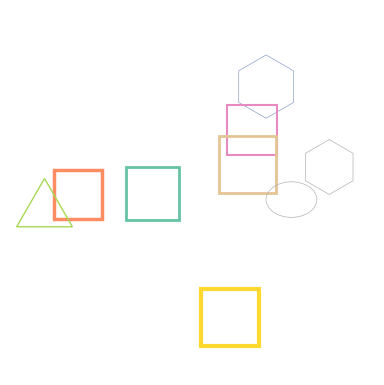[{"shape": "square", "thickness": 2, "radius": 0.35, "center": [0.396, 0.498]}, {"shape": "square", "thickness": 2.5, "radius": 0.31, "center": [0.203, 0.495]}, {"shape": "hexagon", "thickness": 0.5, "radius": 0.41, "center": [0.691, 0.775]}, {"shape": "square", "thickness": 1.5, "radius": 0.32, "center": [0.655, 0.663]}, {"shape": "triangle", "thickness": 1, "radius": 0.42, "center": [0.116, 0.453]}, {"shape": "square", "thickness": 3, "radius": 0.37, "center": [0.597, 0.176]}, {"shape": "square", "thickness": 2, "radius": 0.37, "center": [0.644, 0.573]}, {"shape": "hexagon", "thickness": 0.5, "radius": 0.36, "center": [0.855, 0.566]}, {"shape": "oval", "thickness": 0.5, "radius": 0.33, "center": [0.757, 0.482]}]